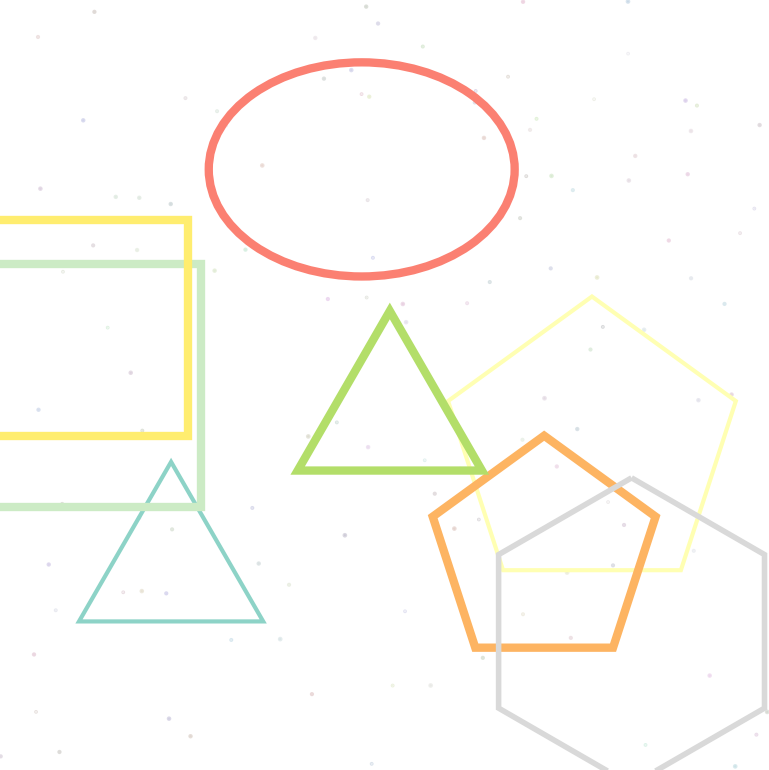[{"shape": "triangle", "thickness": 1.5, "radius": 0.69, "center": [0.222, 0.262]}, {"shape": "pentagon", "thickness": 1.5, "radius": 0.98, "center": [0.769, 0.418]}, {"shape": "oval", "thickness": 3, "radius": 0.99, "center": [0.47, 0.78]}, {"shape": "pentagon", "thickness": 3, "radius": 0.76, "center": [0.707, 0.282]}, {"shape": "triangle", "thickness": 3, "radius": 0.69, "center": [0.506, 0.458]}, {"shape": "hexagon", "thickness": 2, "radius": 1.0, "center": [0.82, 0.18]}, {"shape": "square", "thickness": 3, "radius": 0.79, "center": [0.103, 0.5]}, {"shape": "square", "thickness": 3, "radius": 0.7, "center": [0.104, 0.574]}]